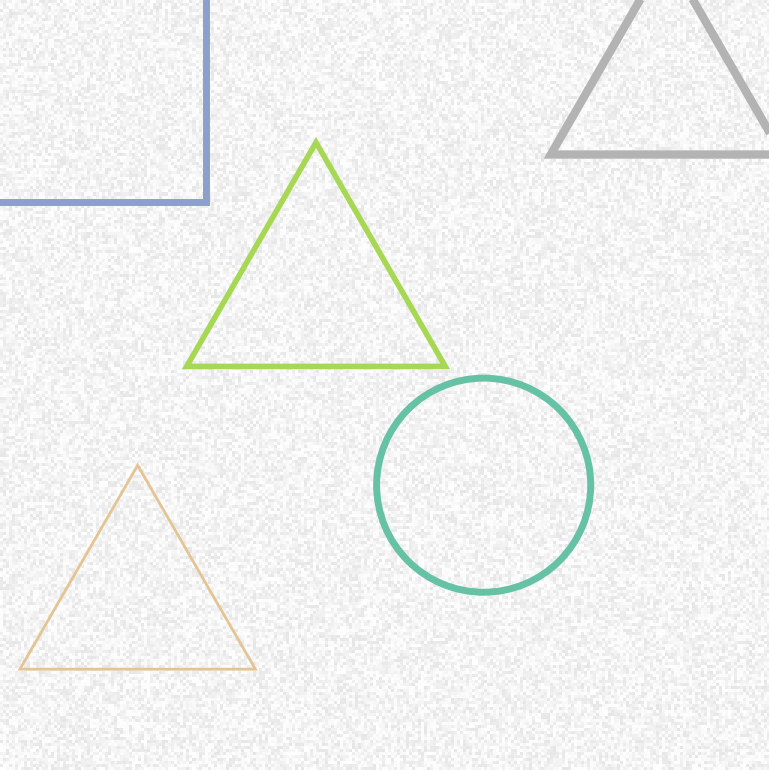[{"shape": "circle", "thickness": 2.5, "radius": 0.7, "center": [0.628, 0.37]}, {"shape": "square", "thickness": 2.5, "radius": 0.68, "center": [0.132, 0.874]}, {"shape": "triangle", "thickness": 2, "radius": 0.97, "center": [0.41, 0.621]}, {"shape": "triangle", "thickness": 1, "radius": 0.88, "center": [0.179, 0.219]}, {"shape": "triangle", "thickness": 3, "radius": 0.87, "center": [0.866, 0.886]}]